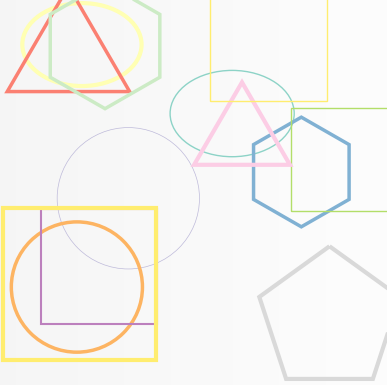[{"shape": "oval", "thickness": 1, "radius": 0.8, "center": [0.599, 0.705]}, {"shape": "oval", "thickness": 3, "radius": 0.77, "center": [0.211, 0.884]}, {"shape": "circle", "thickness": 0.5, "radius": 0.92, "center": [0.331, 0.485]}, {"shape": "triangle", "thickness": 2.5, "radius": 0.91, "center": [0.177, 0.853]}, {"shape": "hexagon", "thickness": 2.5, "radius": 0.71, "center": [0.778, 0.553]}, {"shape": "circle", "thickness": 2.5, "radius": 0.85, "center": [0.198, 0.254]}, {"shape": "square", "thickness": 1, "radius": 0.67, "center": [0.886, 0.585]}, {"shape": "triangle", "thickness": 3, "radius": 0.71, "center": [0.625, 0.643]}, {"shape": "pentagon", "thickness": 3, "radius": 0.95, "center": [0.85, 0.17]}, {"shape": "square", "thickness": 1.5, "radius": 0.74, "center": [0.256, 0.307]}, {"shape": "hexagon", "thickness": 2.5, "radius": 0.82, "center": [0.271, 0.881]}, {"shape": "square", "thickness": 3, "radius": 0.99, "center": [0.206, 0.262]}, {"shape": "square", "thickness": 1, "radius": 0.75, "center": [0.693, 0.888]}]